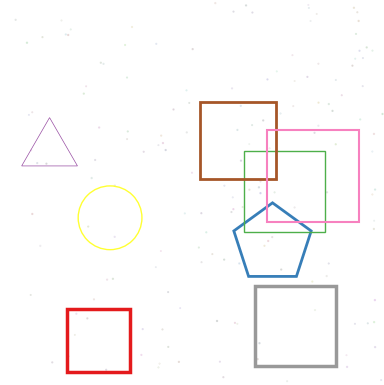[{"shape": "square", "thickness": 2.5, "radius": 0.41, "center": [0.257, 0.115]}, {"shape": "pentagon", "thickness": 2, "radius": 0.53, "center": [0.708, 0.368]}, {"shape": "square", "thickness": 1, "radius": 0.53, "center": [0.738, 0.503]}, {"shape": "triangle", "thickness": 0.5, "radius": 0.42, "center": [0.129, 0.611]}, {"shape": "circle", "thickness": 1, "radius": 0.41, "center": [0.286, 0.434]}, {"shape": "square", "thickness": 2, "radius": 0.5, "center": [0.618, 0.635]}, {"shape": "square", "thickness": 1.5, "radius": 0.6, "center": [0.814, 0.542]}, {"shape": "square", "thickness": 2.5, "radius": 0.52, "center": [0.768, 0.153]}]